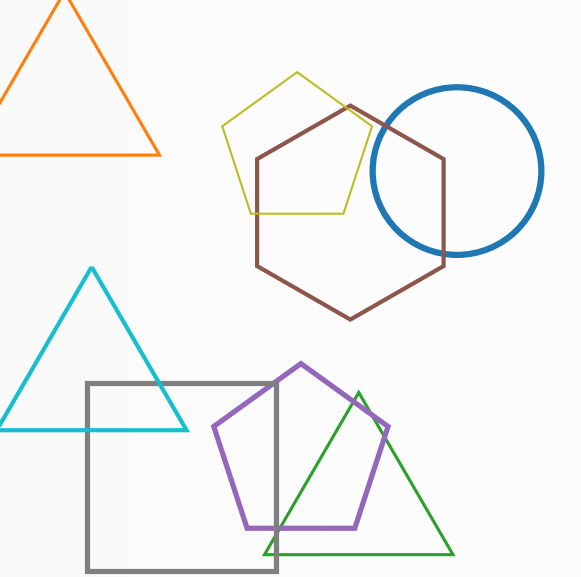[{"shape": "circle", "thickness": 3, "radius": 0.73, "center": [0.786, 0.703]}, {"shape": "triangle", "thickness": 1.5, "radius": 0.94, "center": [0.111, 0.825]}, {"shape": "triangle", "thickness": 1.5, "radius": 0.94, "center": [0.617, 0.132]}, {"shape": "pentagon", "thickness": 2.5, "radius": 0.79, "center": [0.518, 0.212]}, {"shape": "hexagon", "thickness": 2, "radius": 0.93, "center": [0.603, 0.631]}, {"shape": "square", "thickness": 2.5, "radius": 0.81, "center": [0.312, 0.173]}, {"shape": "pentagon", "thickness": 1, "radius": 0.68, "center": [0.511, 0.739]}, {"shape": "triangle", "thickness": 2, "radius": 0.94, "center": [0.158, 0.348]}]